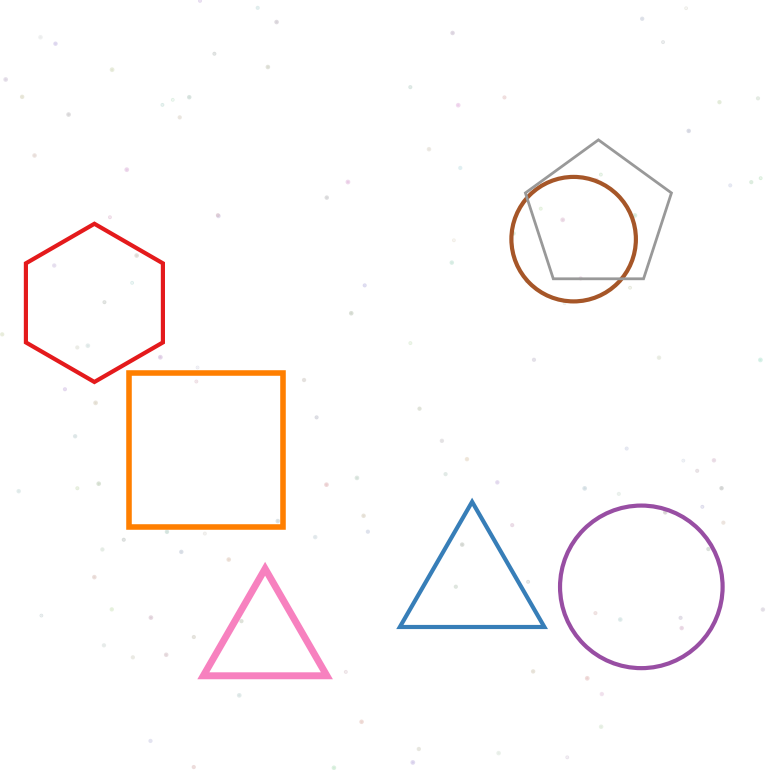[{"shape": "hexagon", "thickness": 1.5, "radius": 0.51, "center": [0.123, 0.607]}, {"shape": "triangle", "thickness": 1.5, "radius": 0.54, "center": [0.613, 0.24]}, {"shape": "circle", "thickness": 1.5, "radius": 0.53, "center": [0.833, 0.238]}, {"shape": "square", "thickness": 2, "radius": 0.5, "center": [0.268, 0.416]}, {"shape": "circle", "thickness": 1.5, "radius": 0.4, "center": [0.745, 0.689]}, {"shape": "triangle", "thickness": 2.5, "radius": 0.46, "center": [0.344, 0.169]}, {"shape": "pentagon", "thickness": 1, "radius": 0.5, "center": [0.777, 0.719]}]